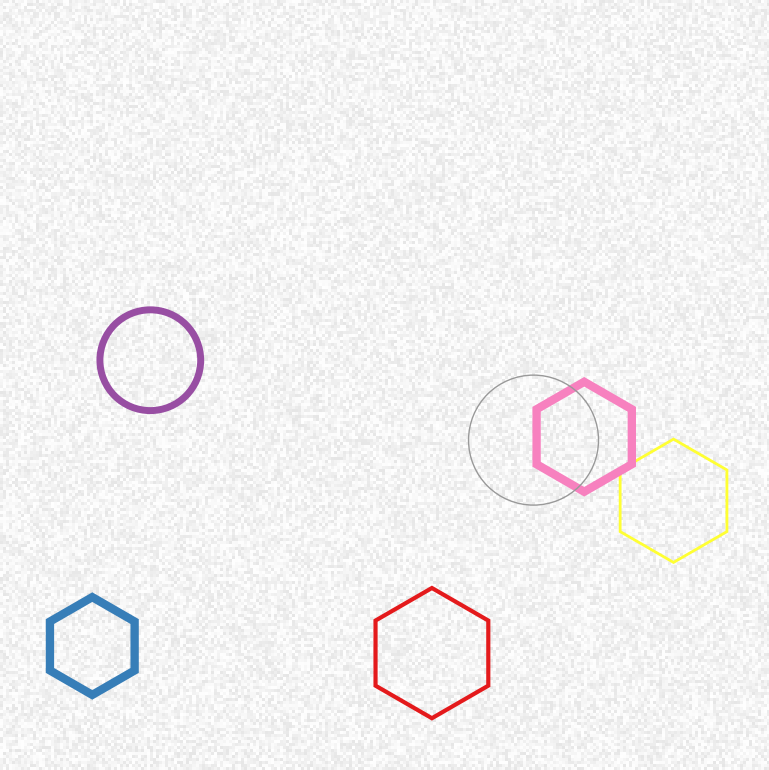[{"shape": "hexagon", "thickness": 1.5, "radius": 0.42, "center": [0.561, 0.152]}, {"shape": "hexagon", "thickness": 3, "radius": 0.32, "center": [0.12, 0.161]}, {"shape": "circle", "thickness": 2.5, "radius": 0.33, "center": [0.195, 0.532]}, {"shape": "hexagon", "thickness": 1, "radius": 0.4, "center": [0.875, 0.35]}, {"shape": "hexagon", "thickness": 3, "radius": 0.36, "center": [0.759, 0.433]}, {"shape": "circle", "thickness": 0.5, "radius": 0.42, "center": [0.693, 0.428]}]